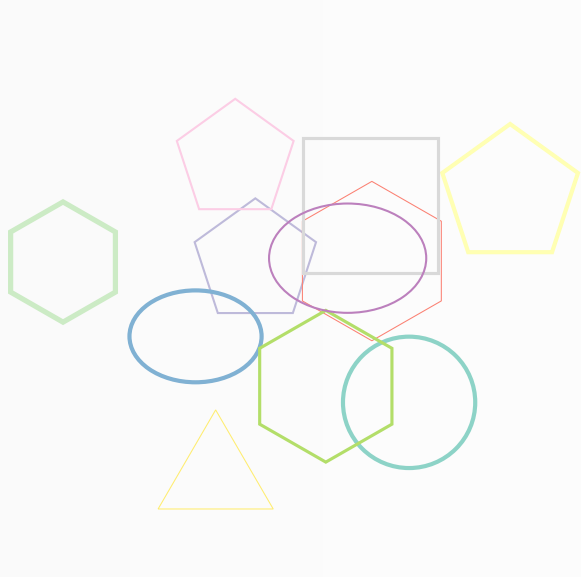[{"shape": "circle", "thickness": 2, "radius": 0.57, "center": [0.704, 0.302]}, {"shape": "pentagon", "thickness": 2, "radius": 0.61, "center": [0.878, 0.662]}, {"shape": "pentagon", "thickness": 1, "radius": 0.55, "center": [0.439, 0.546]}, {"shape": "hexagon", "thickness": 0.5, "radius": 0.69, "center": [0.64, 0.547]}, {"shape": "oval", "thickness": 2, "radius": 0.57, "center": [0.336, 0.417]}, {"shape": "hexagon", "thickness": 1.5, "radius": 0.66, "center": [0.561, 0.33]}, {"shape": "pentagon", "thickness": 1, "radius": 0.53, "center": [0.405, 0.722]}, {"shape": "square", "thickness": 1.5, "radius": 0.58, "center": [0.637, 0.643]}, {"shape": "oval", "thickness": 1, "radius": 0.68, "center": [0.598, 0.552]}, {"shape": "hexagon", "thickness": 2.5, "radius": 0.52, "center": [0.108, 0.545]}, {"shape": "triangle", "thickness": 0.5, "radius": 0.57, "center": [0.371, 0.175]}]